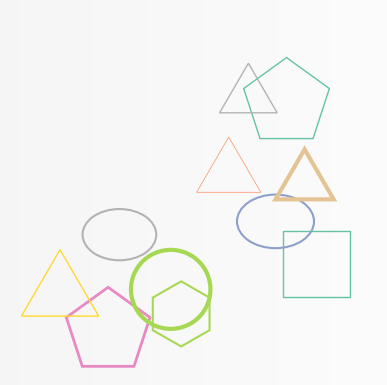[{"shape": "pentagon", "thickness": 1, "radius": 0.58, "center": [0.739, 0.734]}, {"shape": "square", "thickness": 1, "radius": 0.43, "center": [0.817, 0.314]}, {"shape": "triangle", "thickness": 0.5, "radius": 0.48, "center": [0.59, 0.548]}, {"shape": "oval", "thickness": 1.5, "radius": 0.5, "center": [0.711, 0.425]}, {"shape": "pentagon", "thickness": 2, "radius": 0.57, "center": [0.279, 0.14]}, {"shape": "circle", "thickness": 3, "radius": 0.51, "center": [0.44, 0.248]}, {"shape": "hexagon", "thickness": 1.5, "radius": 0.42, "center": [0.468, 0.185]}, {"shape": "triangle", "thickness": 1, "radius": 0.58, "center": [0.155, 0.236]}, {"shape": "triangle", "thickness": 3, "radius": 0.43, "center": [0.786, 0.525]}, {"shape": "oval", "thickness": 1.5, "radius": 0.48, "center": [0.308, 0.391]}, {"shape": "triangle", "thickness": 1, "radius": 0.43, "center": [0.641, 0.75]}]